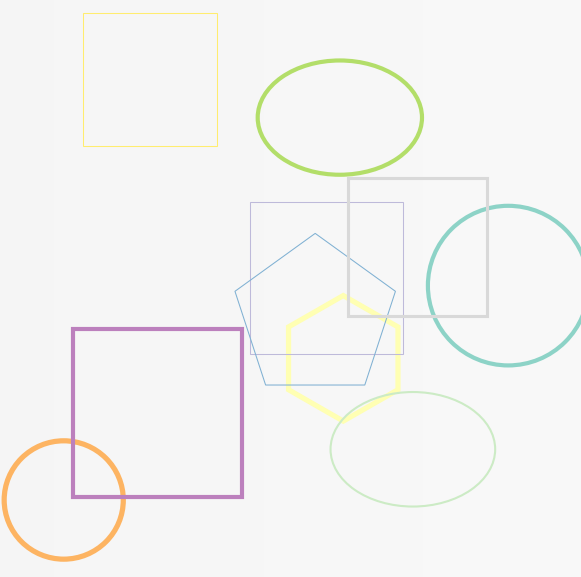[{"shape": "circle", "thickness": 2, "radius": 0.69, "center": [0.874, 0.505]}, {"shape": "hexagon", "thickness": 2.5, "radius": 0.54, "center": [0.591, 0.379]}, {"shape": "square", "thickness": 0.5, "radius": 0.66, "center": [0.562, 0.518]}, {"shape": "pentagon", "thickness": 0.5, "radius": 0.73, "center": [0.542, 0.45]}, {"shape": "circle", "thickness": 2.5, "radius": 0.51, "center": [0.11, 0.133]}, {"shape": "oval", "thickness": 2, "radius": 0.71, "center": [0.585, 0.795]}, {"shape": "square", "thickness": 1.5, "radius": 0.6, "center": [0.718, 0.572]}, {"shape": "square", "thickness": 2, "radius": 0.73, "center": [0.271, 0.284]}, {"shape": "oval", "thickness": 1, "radius": 0.71, "center": [0.71, 0.221]}, {"shape": "square", "thickness": 0.5, "radius": 0.58, "center": [0.258, 0.862]}]